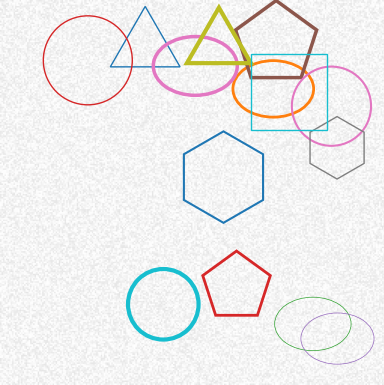[{"shape": "hexagon", "thickness": 1.5, "radius": 0.59, "center": [0.58, 0.54]}, {"shape": "triangle", "thickness": 1, "radius": 0.52, "center": [0.377, 0.879]}, {"shape": "oval", "thickness": 2, "radius": 0.52, "center": [0.71, 0.769]}, {"shape": "oval", "thickness": 0.5, "radius": 0.5, "center": [0.813, 0.159]}, {"shape": "circle", "thickness": 1, "radius": 0.58, "center": [0.228, 0.843]}, {"shape": "pentagon", "thickness": 2, "radius": 0.46, "center": [0.614, 0.256]}, {"shape": "oval", "thickness": 0.5, "radius": 0.47, "center": [0.877, 0.121]}, {"shape": "pentagon", "thickness": 2.5, "radius": 0.55, "center": [0.717, 0.888]}, {"shape": "oval", "thickness": 2.5, "radius": 0.55, "center": [0.507, 0.829]}, {"shape": "circle", "thickness": 1.5, "radius": 0.51, "center": [0.861, 0.724]}, {"shape": "hexagon", "thickness": 1, "radius": 0.41, "center": [0.875, 0.616]}, {"shape": "triangle", "thickness": 3, "radius": 0.48, "center": [0.569, 0.884]}, {"shape": "circle", "thickness": 3, "radius": 0.46, "center": [0.424, 0.21]}, {"shape": "square", "thickness": 1, "radius": 0.5, "center": [0.751, 0.761]}]